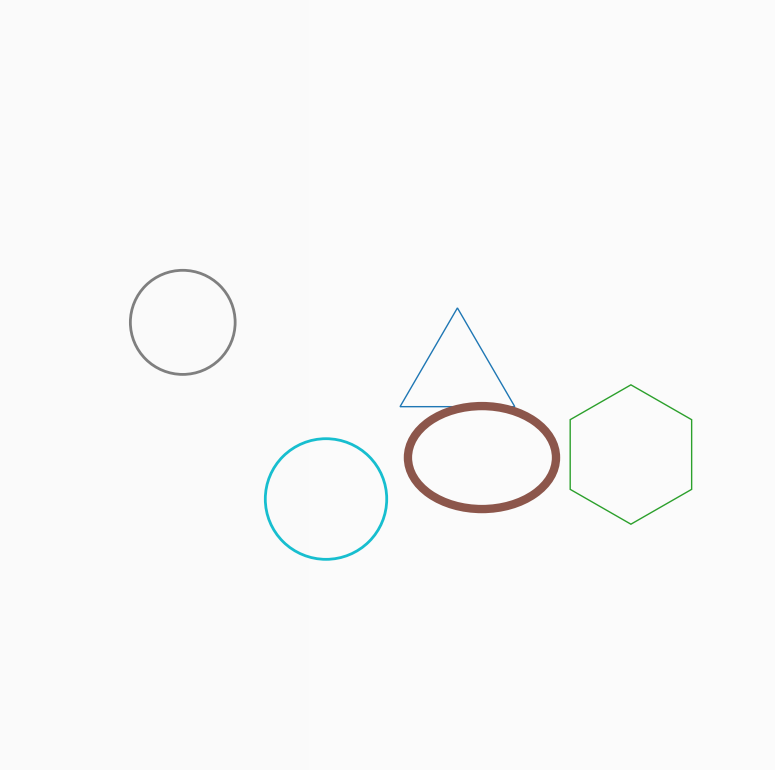[{"shape": "triangle", "thickness": 0.5, "radius": 0.43, "center": [0.59, 0.515]}, {"shape": "hexagon", "thickness": 0.5, "radius": 0.45, "center": [0.814, 0.41]}, {"shape": "oval", "thickness": 3, "radius": 0.48, "center": [0.622, 0.406]}, {"shape": "circle", "thickness": 1, "radius": 0.34, "center": [0.236, 0.581]}, {"shape": "circle", "thickness": 1, "radius": 0.39, "center": [0.421, 0.352]}]